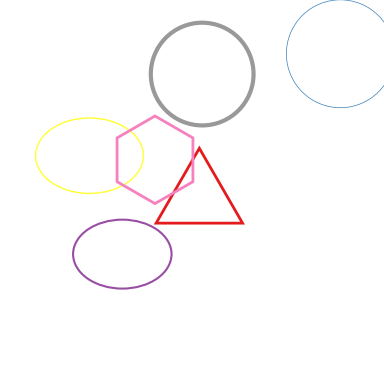[{"shape": "triangle", "thickness": 2, "radius": 0.65, "center": [0.518, 0.485]}, {"shape": "circle", "thickness": 0.5, "radius": 0.7, "center": [0.884, 0.86]}, {"shape": "oval", "thickness": 1.5, "radius": 0.64, "center": [0.318, 0.34]}, {"shape": "oval", "thickness": 1, "radius": 0.7, "center": [0.232, 0.596]}, {"shape": "hexagon", "thickness": 2, "radius": 0.57, "center": [0.403, 0.585]}, {"shape": "circle", "thickness": 3, "radius": 0.67, "center": [0.525, 0.808]}]